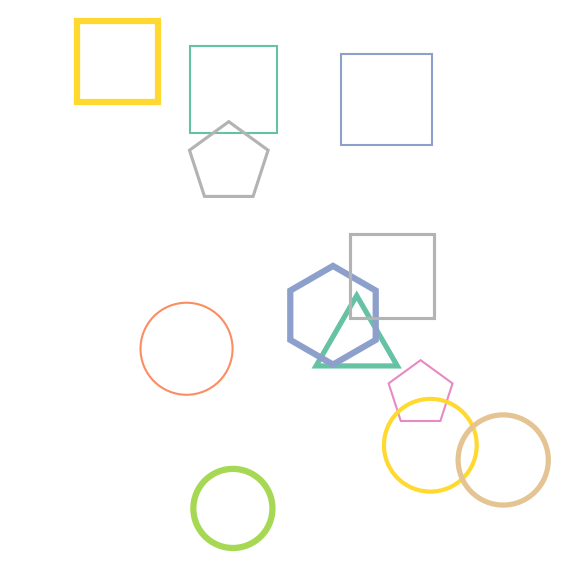[{"shape": "triangle", "thickness": 2.5, "radius": 0.41, "center": [0.618, 0.406]}, {"shape": "square", "thickness": 1, "radius": 0.37, "center": [0.404, 0.844]}, {"shape": "circle", "thickness": 1, "radius": 0.4, "center": [0.323, 0.395]}, {"shape": "square", "thickness": 1, "radius": 0.39, "center": [0.668, 0.828]}, {"shape": "hexagon", "thickness": 3, "radius": 0.43, "center": [0.577, 0.453]}, {"shape": "pentagon", "thickness": 1, "radius": 0.29, "center": [0.728, 0.317]}, {"shape": "circle", "thickness": 3, "radius": 0.34, "center": [0.403, 0.119]}, {"shape": "square", "thickness": 3, "radius": 0.35, "center": [0.203, 0.893]}, {"shape": "circle", "thickness": 2, "radius": 0.4, "center": [0.745, 0.228]}, {"shape": "circle", "thickness": 2.5, "radius": 0.39, "center": [0.871, 0.203]}, {"shape": "pentagon", "thickness": 1.5, "radius": 0.36, "center": [0.396, 0.717]}, {"shape": "square", "thickness": 1.5, "radius": 0.36, "center": [0.679, 0.521]}]